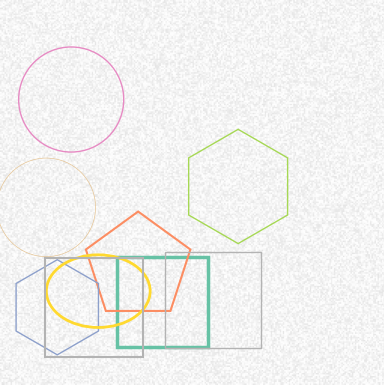[{"shape": "square", "thickness": 2.5, "radius": 0.59, "center": [0.423, 0.215]}, {"shape": "pentagon", "thickness": 1.5, "radius": 0.71, "center": [0.359, 0.308]}, {"shape": "hexagon", "thickness": 1, "radius": 0.62, "center": [0.149, 0.202]}, {"shape": "circle", "thickness": 1, "radius": 0.68, "center": [0.185, 0.742]}, {"shape": "hexagon", "thickness": 1, "radius": 0.74, "center": [0.619, 0.516]}, {"shape": "oval", "thickness": 2, "radius": 0.67, "center": [0.255, 0.244]}, {"shape": "circle", "thickness": 0.5, "radius": 0.64, "center": [0.12, 0.461]}, {"shape": "square", "thickness": 1, "radius": 0.62, "center": [0.553, 0.221]}, {"shape": "square", "thickness": 1.5, "radius": 0.64, "center": [0.244, 0.201]}]